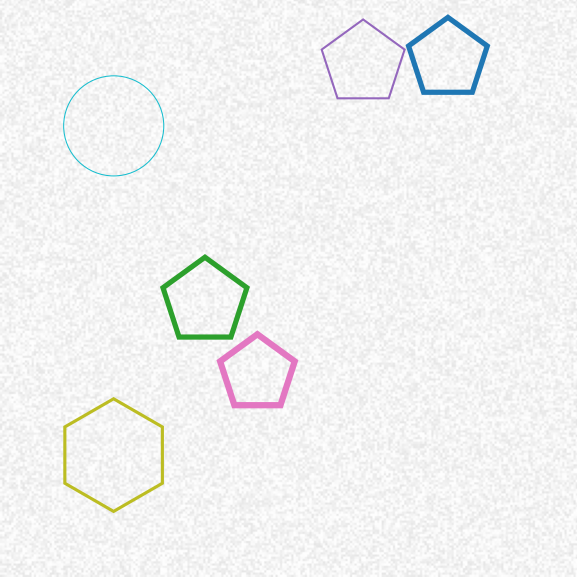[{"shape": "pentagon", "thickness": 2.5, "radius": 0.36, "center": [0.776, 0.897]}, {"shape": "pentagon", "thickness": 2.5, "radius": 0.38, "center": [0.355, 0.477]}, {"shape": "pentagon", "thickness": 1, "radius": 0.38, "center": [0.629, 0.89]}, {"shape": "pentagon", "thickness": 3, "radius": 0.34, "center": [0.446, 0.352]}, {"shape": "hexagon", "thickness": 1.5, "radius": 0.49, "center": [0.197, 0.211]}, {"shape": "circle", "thickness": 0.5, "radius": 0.43, "center": [0.197, 0.781]}]